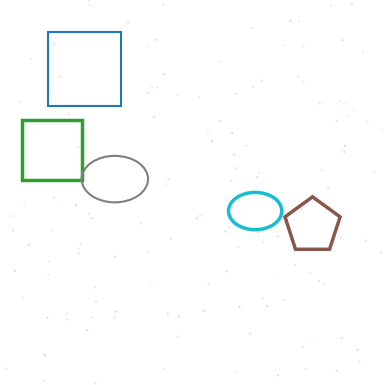[{"shape": "square", "thickness": 1.5, "radius": 0.48, "center": [0.219, 0.82]}, {"shape": "square", "thickness": 2.5, "radius": 0.39, "center": [0.135, 0.611]}, {"shape": "pentagon", "thickness": 2.5, "radius": 0.38, "center": [0.812, 0.413]}, {"shape": "oval", "thickness": 1.5, "radius": 0.43, "center": [0.298, 0.535]}, {"shape": "oval", "thickness": 2.5, "radius": 0.35, "center": [0.663, 0.452]}]